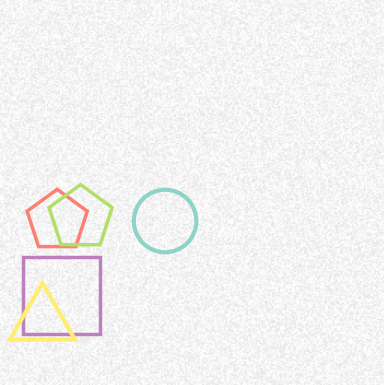[{"shape": "circle", "thickness": 3, "radius": 0.41, "center": [0.429, 0.426]}, {"shape": "pentagon", "thickness": 2.5, "radius": 0.41, "center": [0.149, 0.426]}, {"shape": "pentagon", "thickness": 2.5, "radius": 0.43, "center": [0.209, 0.434]}, {"shape": "square", "thickness": 2.5, "radius": 0.5, "center": [0.161, 0.233]}, {"shape": "triangle", "thickness": 3, "radius": 0.49, "center": [0.11, 0.167]}]